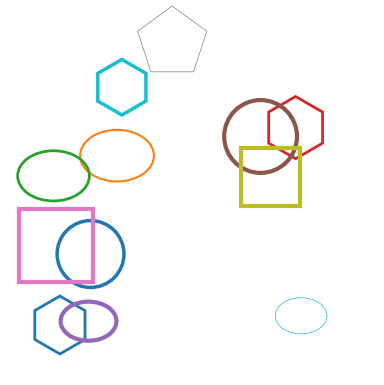[{"shape": "circle", "thickness": 2.5, "radius": 0.43, "center": [0.235, 0.34]}, {"shape": "hexagon", "thickness": 2, "radius": 0.38, "center": [0.156, 0.156]}, {"shape": "oval", "thickness": 1.5, "radius": 0.48, "center": [0.304, 0.596]}, {"shape": "oval", "thickness": 2, "radius": 0.47, "center": [0.139, 0.543]}, {"shape": "hexagon", "thickness": 2, "radius": 0.4, "center": [0.768, 0.669]}, {"shape": "oval", "thickness": 3, "radius": 0.36, "center": [0.23, 0.166]}, {"shape": "circle", "thickness": 3, "radius": 0.47, "center": [0.677, 0.645]}, {"shape": "square", "thickness": 3, "radius": 0.47, "center": [0.145, 0.362]}, {"shape": "pentagon", "thickness": 0.5, "radius": 0.47, "center": [0.447, 0.89]}, {"shape": "square", "thickness": 3, "radius": 0.38, "center": [0.703, 0.54]}, {"shape": "hexagon", "thickness": 2.5, "radius": 0.36, "center": [0.317, 0.773]}, {"shape": "oval", "thickness": 0.5, "radius": 0.34, "center": [0.782, 0.18]}]